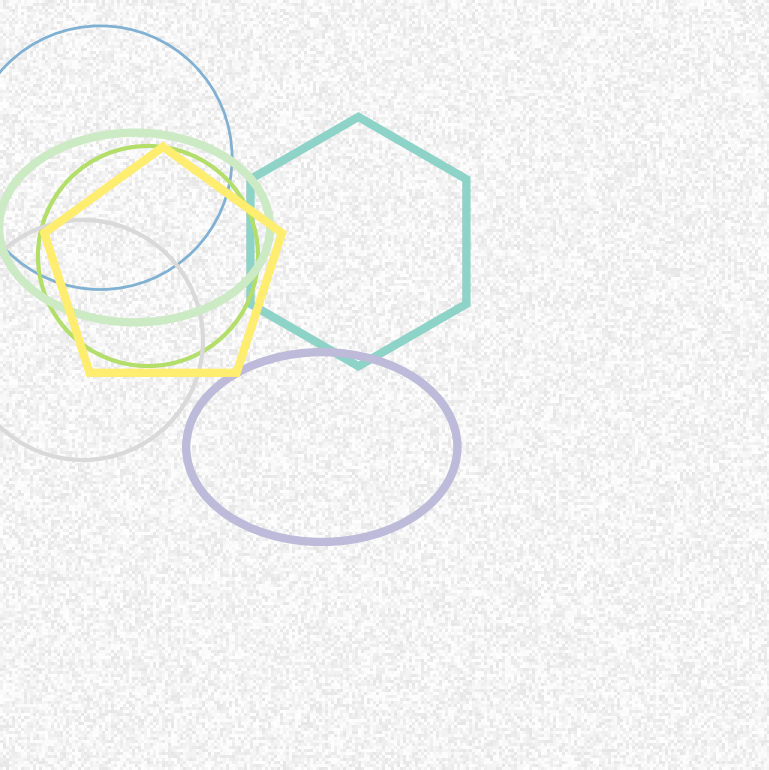[{"shape": "hexagon", "thickness": 3, "radius": 0.81, "center": [0.465, 0.686]}, {"shape": "oval", "thickness": 3, "radius": 0.88, "center": [0.418, 0.419]}, {"shape": "circle", "thickness": 1, "radius": 0.86, "center": [0.13, 0.795]}, {"shape": "circle", "thickness": 1.5, "radius": 0.71, "center": [0.192, 0.668]}, {"shape": "circle", "thickness": 1.5, "radius": 0.78, "center": [0.108, 0.558]}, {"shape": "oval", "thickness": 3, "radius": 0.88, "center": [0.175, 0.705]}, {"shape": "pentagon", "thickness": 3, "radius": 0.81, "center": [0.212, 0.647]}]